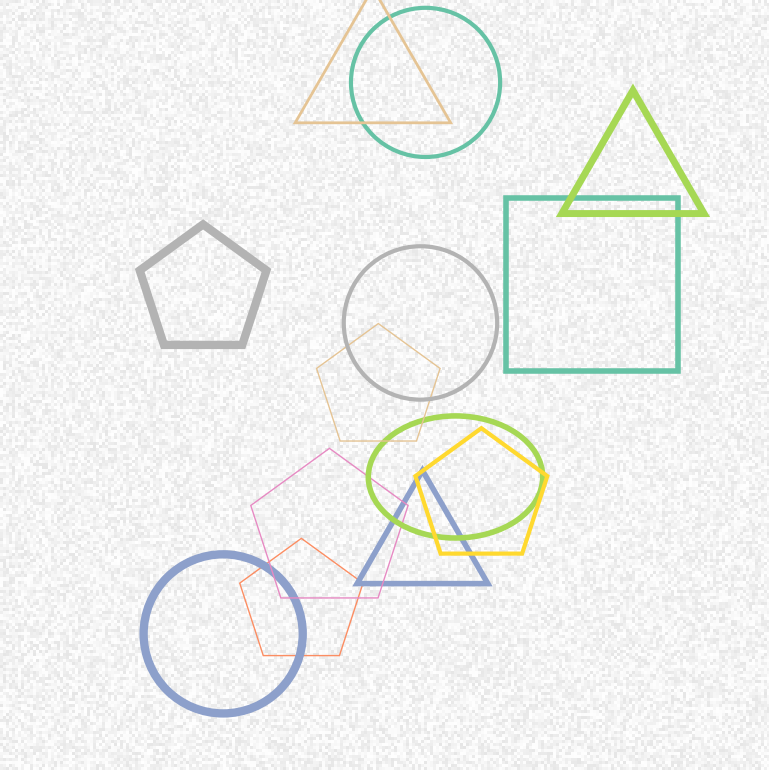[{"shape": "square", "thickness": 2, "radius": 0.56, "center": [0.769, 0.63]}, {"shape": "circle", "thickness": 1.5, "radius": 0.48, "center": [0.553, 0.893]}, {"shape": "pentagon", "thickness": 0.5, "radius": 0.42, "center": [0.391, 0.217]}, {"shape": "circle", "thickness": 3, "radius": 0.52, "center": [0.29, 0.177]}, {"shape": "triangle", "thickness": 2, "radius": 0.49, "center": [0.549, 0.291]}, {"shape": "pentagon", "thickness": 0.5, "radius": 0.54, "center": [0.428, 0.31]}, {"shape": "triangle", "thickness": 2.5, "radius": 0.53, "center": [0.822, 0.776]}, {"shape": "oval", "thickness": 2, "radius": 0.57, "center": [0.592, 0.381]}, {"shape": "pentagon", "thickness": 1.5, "radius": 0.45, "center": [0.625, 0.354]}, {"shape": "triangle", "thickness": 1, "radius": 0.58, "center": [0.484, 0.899]}, {"shape": "pentagon", "thickness": 0.5, "radius": 0.42, "center": [0.491, 0.495]}, {"shape": "pentagon", "thickness": 3, "radius": 0.43, "center": [0.264, 0.622]}, {"shape": "circle", "thickness": 1.5, "radius": 0.5, "center": [0.546, 0.581]}]